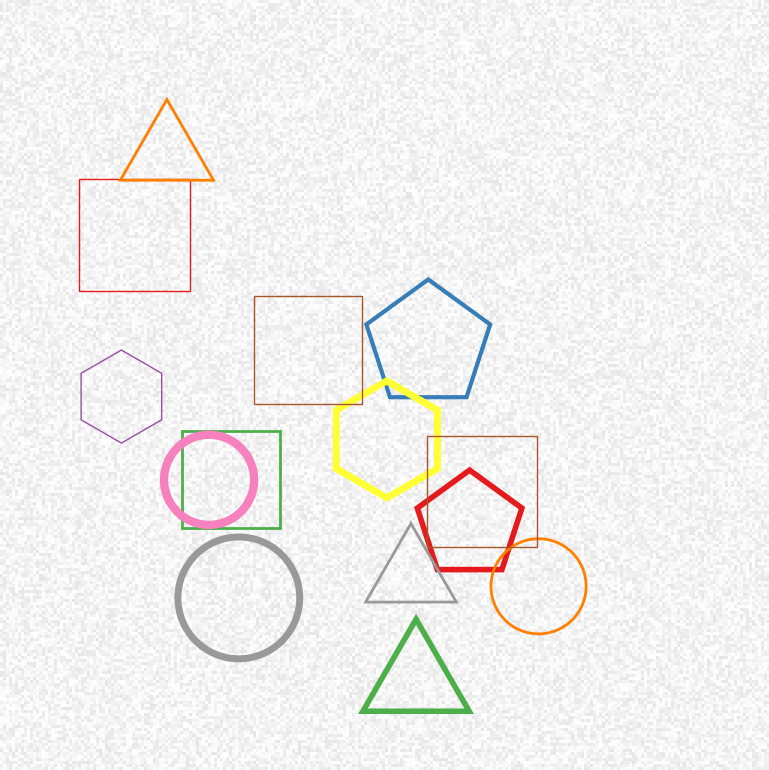[{"shape": "pentagon", "thickness": 2, "radius": 0.36, "center": [0.61, 0.318]}, {"shape": "square", "thickness": 0.5, "radius": 0.36, "center": [0.175, 0.695]}, {"shape": "pentagon", "thickness": 1.5, "radius": 0.42, "center": [0.556, 0.553]}, {"shape": "triangle", "thickness": 2, "radius": 0.4, "center": [0.54, 0.116]}, {"shape": "square", "thickness": 1, "radius": 0.32, "center": [0.3, 0.377]}, {"shape": "hexagon", "thickness": 0.5, "radius": 0.3, "center": [0.158, 0.485]}, {"shape": "triangle", "thickness": 1, "radius": 0.35, "center": [0.217, 0.801]}, {"shape": "circle", "thickness": 1, "radius": 0.31, "center": [0.699, 0.239]}, {"shape": "hexagon", "thickness": 2.5, "radius": 0.38, "center": [0.502, 0.429]}, {"shape": "square", "thickness": 0.5, "radius": 0.35, "center": [0.4, 0.545]}, {"shape": "square", "thickness": 0.5, "radius": 0.36, "center": [0.626, 0.362]}, {"shape": "circle", "thickness": 3, "radius": 0.29, "center": [0.272, 0.377]}, {"shape": "triangle", "thickness": 1, "radius": 0.34, "center": [0.534, 0.252]}, {"shape": "circle", "thickness": 2.5, "radius": 0.4, "center": [0.31, 0.224]}]